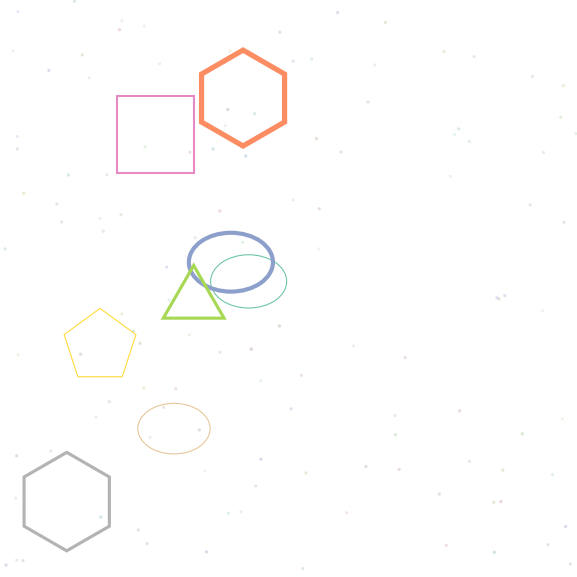[{"shape": "oval", "thickness": 0.5, "radius": 0.33, "center": [0.431, 0.512]}, {"shape": "hexagon", "thickness": 2.5, "radius": 0.42, "center": [0.421, 0.829]}, {"shape": "oval", "thickness": 2, "radius": 0.36, "center": [0.4, 0.545]}, {"shape": "square", "thickness": 1, "radius": 0.33, "center": [0.269, 0.767]}, {"shape": "triangle", "thickness": 1.5, "radius": 0.3, "center": [0.335, 0.479]}, {"shape": "pentagon", "thickness": 0.5, "radius": 0.33, "center": [0.173, 0.4]}, {"shape": "oval", "thickness": 0.5, "radius": 0.31, "center": [0.301, 0.257]}, {"shape": "hexagon", "thickness": 1.5, "radius": 0.43, "center": [0.116, 0.131]}]